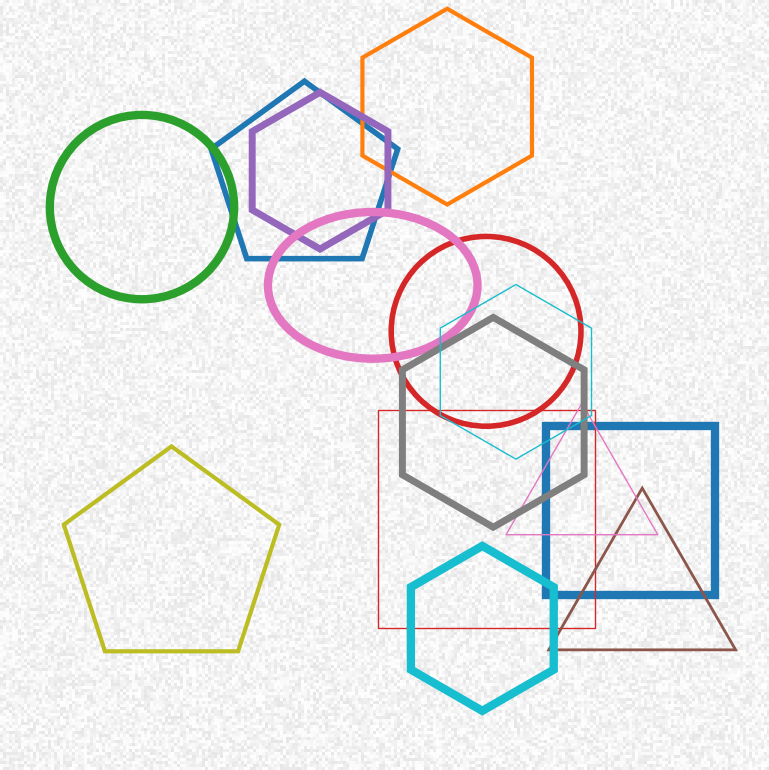[{"shape": "square", "thickness": 3, "radius": 0.55, "center": [0.819, 0.337]}, {"shape": "pentagon", "thickness": 2, "radius": 0.64, "center": [0.395, 0.767]}, {"shape": "hexagon", "thickness": 1.5, "radius": 0.64, "center": [0.581, 0.862]}, {"shape": "circle", "thickness": 3, "radius": 0.6, "center": [0.184, 0.731]}, {"shape": "square", "thickness": 0.5, "radius": 0.71, "center": [0.632, 0.326]}, {"shape": "circle", "thickness": 2, "radius": 0.62, "center": [0.631, 0.57]}, {"shape": "hexagon", "thickness": 2.5, "radius": 0.51, "center": [0.416, 0.778]}, {"shape": "triangle", "thickness": 1, "radius": 0.7, "center": [0.834, 0.226]}, {"shape": "triangle", "thickness": 0.5, "radius": 0.57, "center": [0.756, 0.362]}, {"shape": "oval", "thickness": 3, "radius": 0.68, "center": [0.484, 0.629]}, {"shape": "hexagon", "thickness": 2.5, "radius": 0.68, "center": [0.641, 0.452]}, {"shape": "pentagon", "thickness": 1.5, "radius": 0.74, "center": [0.223, 0.273]}, {"shape": "hexagon", "thickness": 0.5, "radius": 0.57, "center": [0.67, 0.517]}, {"shape": "hexagon", "thickness": 3, "radius": 0.54, "center": [0.626, 0.184]}]